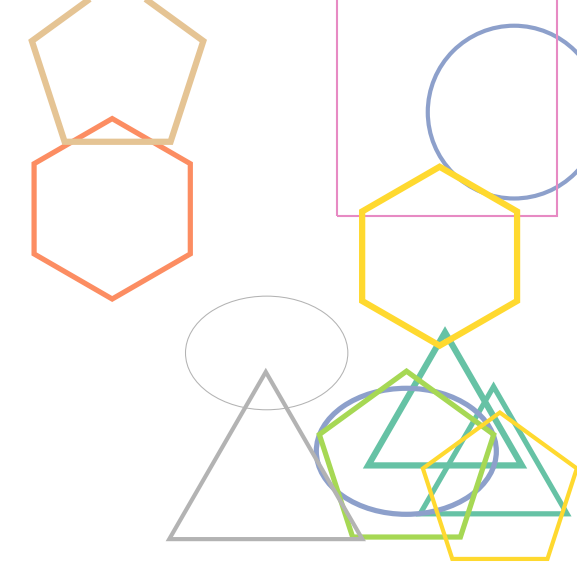[{"shape": "triangle", "thickness": 2.5, "radius": 0.73, "center": [0.855, 0.183]}, {"shape": "triangle", "thickness": 3, "radius": 0.77, "center": [0.771, 0.27]}, {"shape": "hexagon", "thickness": 2.5, "radius": 0.78, "center": [0.194, 0.638]}, {"shape": "circle", "thickness": 2, "radius": 0.75, "center": [0.89, 0.805]}, {"shape": "oval", "thickness": 2.5, "radius": 0.78, "center": [0.704, 0.218]}, {"shape": "square", "thickness": 1, "radius": 0.95, "center": [0.774, 0.815]}, {"shape": "pentagon", "thickness": 2.5, "radius": 0.79, "center": [0.704, 0.198]}, {"shape": "hexagon", "thickness": 3, "radius": 0.77, "center": [0.761, 0.555]}, {"shape": "pentagon", "thickness": 2, "radius": 0.7, "center": [0.866, 0.145]}, {"shape": "pentagon", "thickness": 3, "radius": 0.78, "center": [0.204, 0.88]}, {"shape": "triangle", "thickness": 2, "radius": 0.97, "center": [0.46, 0.162]}, {"shape": "oval", "thickness": 0.5, "radius": 0.7, "center": [0.462, 0.388]}]